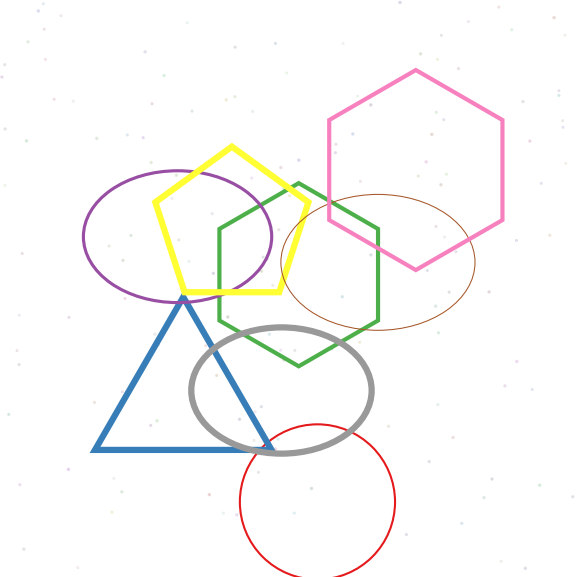[{"shape": "circle", "thickness": 1, "radius": 0.67, "center": [0.55, 0.13]}, {"shape": "triangle", "thickness": 3, "radius": 0.88, "center": [0.317, 0.308]}, {"shape": "hexagon", "thickness": 2, "radius": 0.79, "center": [0.517, 0.523]}, {"shape": "oval", "thickness": 1.5, "radius": 0.82, "center": [0.307, 0.589]}, {"shape": "pentagon", "thickness": 3, "radius": 0.7, "center": [0.402, 0.606]}, {"shape": "oval", "thickness": 0.5, "radius": 0.84, "center": [0.654, 0.545]}, {"shape": "hexagon", "thickness": 2, "radius": 0.87, "center": [0.72, 0.705]}, {"shape": "oval", "thickness": 3, "radius": 0.78, "center": [0.487, 0.323]}]